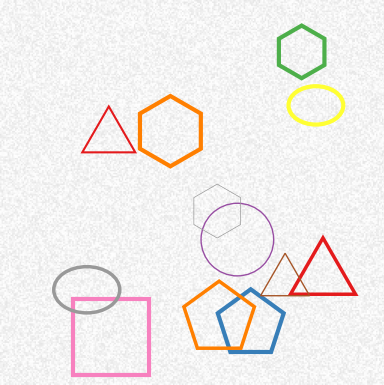[{"shape": "triangle", "thickness": 1.5, "radius": 0.4, "center": [0.283, 0.644]}, {"shape": "triangle", "thickness": 2.5, "radius": 0.49, "center": [0.839, 0.284]}, {"shape": "pentagon", "thickness": 3, "radius": 0.45, "center": [0.651, 0.159]}, {"shape": "hexagon", "thickness": 3, "radius": 0.34, "center": [0.784, 0.865]}, {"shape": "circle", "thickness": 1, "radius": 0.47, "center": [0.617, 0.378]}, {"shape": "pentagon", "thickness": 2.5, "radius": 0.48, "center": [0.569, 0.173]}, {"shape": "hexagon", "thickness": 3, "radius": 0.46, "center": [0.443, 0.659]}, {"shape": "oval", "thickness": 3, "radius": 0.36, "center": [0.821, 0.726]}, {"shape": "triangle", "thickness": 1, "radius": 0.37, "center": [0.741, 0.269]}, {"shape": "square", "thickness": 3, "radius": 0.49, "center": [0.288, 0.126]}, {"shape": "oval", "thickness": 2.5, "radius": 0.43, "center": [0.225, 0.247]}, {"shape": "hexagon", "thickness": 0.5, "radius": 0.35, "center": [0.564, 0.452]}]